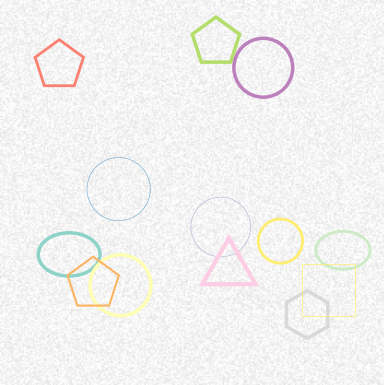[{"shape": "oval", "thickness": 2.5, "radius": 0.4, "center": [0.18, 0.339]}, {"shape": "circle", "thickness": 2.5, "radius": 0.4, "center": [0.313, 0.259]}, {"shape": "circle", "thickness": 0.5, "radius": 0.39, "center": [0.573, 0.41]}, {"shape": "pentagon", "thickness": 2, "radius": 0.33, "center": [0.154, 0.831]}, {"shape": "circle", "thickness": 0.5, "radius": 0.41, "center": [0.308, 0.509]}, {"shape": "pentagon", "thickness": 1.5, "radius": 0.35, "center": [0.242, 0.263]}, {"shape": "pentagon", "thickness": 2.5, "radius": 0.32, "center": [0.561, 0.891]}, {"shape": "triangle", "thickness": 3, "radius": 0.4, "center": [0.595, 0.302]}, {"shape": "hexagon", "thickness": 2.5, "radius": 0.31, "center": [0.798, 0.183]}, {"shape": "circle", "thickness": 2.5, "radius": 0.38, "center": [0.684, 0.824]}, {"shape": "oval", "thickness": 2, "radius": 0.35, "center": [0.891, 0.35]}, {"shape": "square", "thickness": 0.5, "radius": 0.34, "center": [0.852, 0.247]}, {"shape": "circle", "thickness": 2, "radius": 0.29, "center": [0.728, 0.374]}]